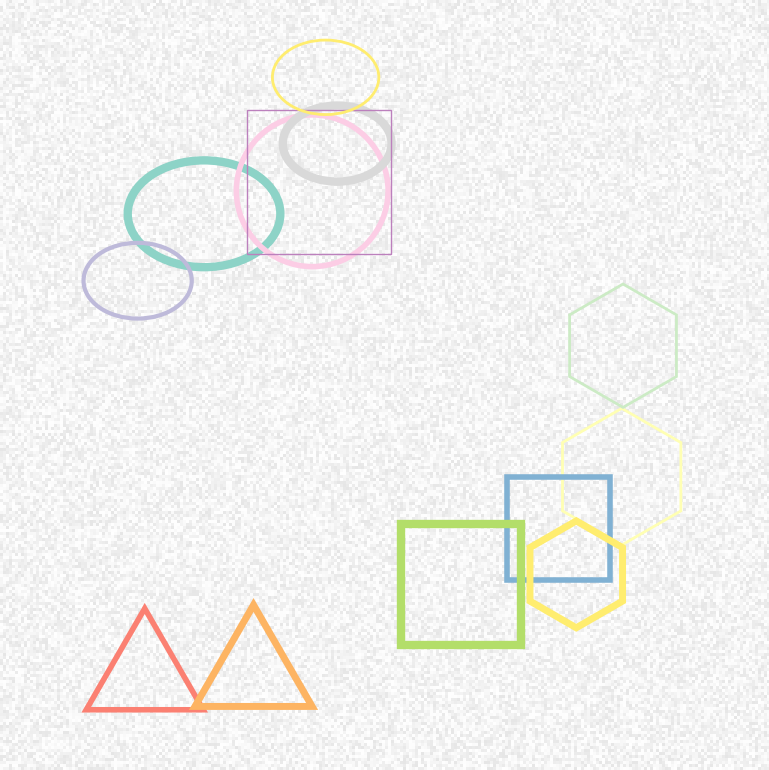[{"shape": "oval", "thickness": 3, "radius": 0.5, "center": [0.265, 0.722]}, {"shape": "hexagon", "thickness": 1, "radius": 0.44, "center": [0.807, 0.381]}, {"shape": "oval", "thickness": 1.5, "radius": 0.35, "center": [0.179, 0.635]}, {"shape": "triangle", "thickness": 2, "radius": 0.44, "center": [0.188, 0.122]}, {"shape": "square", "thickness": 2, "radius": 0.33, "center": [0.725, 0.314]}, {"shape": "triangle", "thickness": 2.5, "radius": 0.44, "center": [0.329, 0.126]}, {"shape": "square", "thickness": 3, "radius": 0.39, "center": [0.599, 0.241]}, {"shape": "circle", "thickness": 2, "radius": 0.49, "center": [0.405, 0.752]}, {"shape": "oval", "thickness": 3, "radius": 0.35, "center": [0.438, 0.814]}, {"shape": "square", "thickness": 0.5, "radius": 0.47, "center": [0.414, 0.764]}, {"shape": "hexagon", "thickness": 1, "radius": 0.4, "center": [0.809, 0.551]}, {"shape": "oval", "thickness": 1, "radius": 0.35, "center": [0.423, 0.9]}, {"shape": "hexagon", "thickness": 2.5, "radius": 0.35, "center": [0.748, 0.254]}]